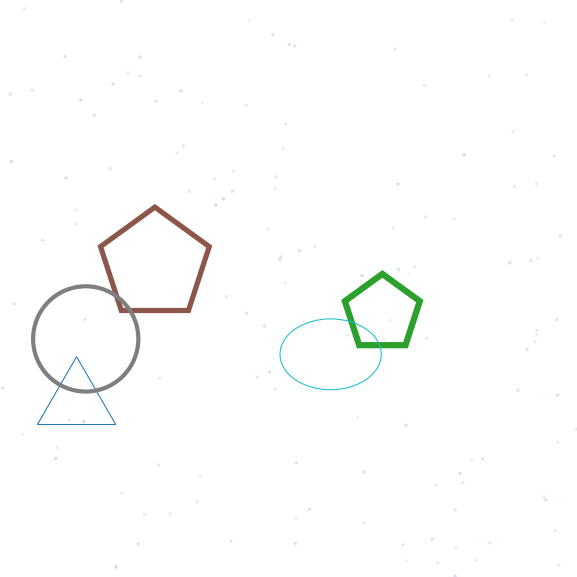[{"shape": "triangle", "thickness": 0.5, "radius": 0.39, "center": [0.133, 0.303]}, {"shape": "pentagon", "thickness": 3, "radius": 0.34, "center": [0.662, 0.457]}, {"shape": "pentagon", "thickness": 2.5, "radius": 0.49, "center": [0.268, 0.542]}, {"shape": "circle", "thickness": 2, "radius": 0.46, "center": [0.148, 0.412]}, {"shape": "oval", "thickness": 0.5, "radius": 0.44, "center": [0.573, 0.386]}]